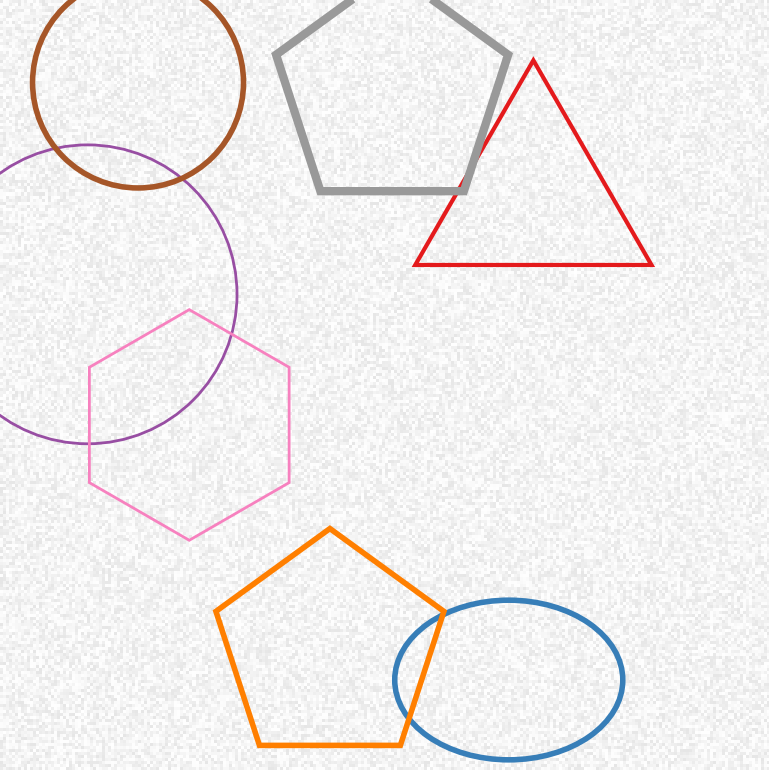[{"shape": "triangle", "thickness": 1.5, "radius": 0.89, "center": [0.693, 0.744]}, {"shape": "oval", "thickness": 2, "radius": 0.74, "center": [0.661, 0.117]}, {"shape": "circle", "thickness": 1, "radius": 0.97, "center": [0.114, 0.618]}, {"shape": "pentagon", "thickness": 2, "radius": 0.78, "center": [0.428, 0.158]}, {"shape": "circle", "thickness": 2, "radius": 0.68, "center": [0.179, 0.893]}, {"shape": "hexagon", "thickness": 1, "radius": 0.75, "center": [0.246, 0.448]}, {"shape": "pentagon", "thickness": 3, "radius": 0.79, "center": [0.509, 0.88]}]